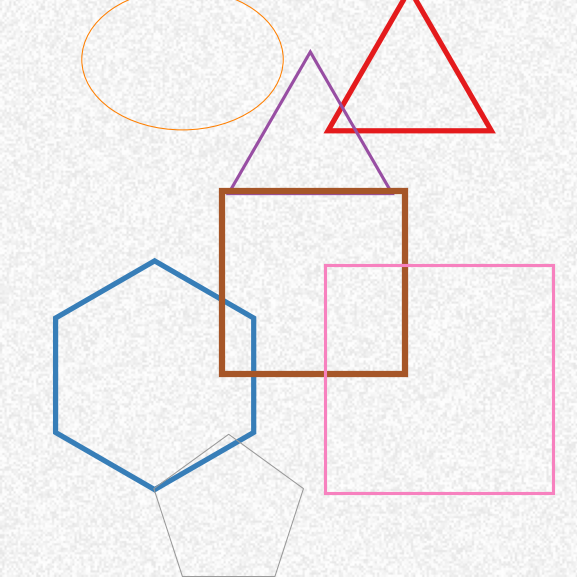[{"shape": "triangle", "thickness": 2.5, "radius": 0.82, "center": [0.709, 0.854]}, {"shape": "hexagon", "thickness": 2.5, "radius": 0.99, "center": [0.268, 0.349]}, {"shape": "triangle", "thickness": 1.5, "radius": 0.82, "center": [0.537, 0.746]}, {"shape": "oval", "thickness": 0.5, "radius": 0.87, "center": [0.316, 0.896]}, {"shape": "square", "thickness": 3, "radius": 0.79, "center": [0.543, 0.51]}, {"shape": "square", "thickness": 1.5, "radius": 0.99, "center": [0.76, 0.342]}, {"shape": "pentagon", "thickness": 0.5, "radius": 0.68, "center": [0.396, 0.111]}]